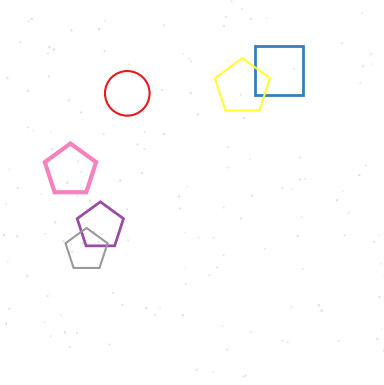[{"shape": "circle", "thickness": 1.5, "radius": 0.29, "center": [0.331, 0.758]}, {"shape": "square", "thickness": 2, "radius": 0.31, "center": [0.725, 0.817]}, {"shape": "pentagon", "thickness": 2, "radius": 0.32, "center": [0.261, 0.413]}, {"shape": "pentagon", "thickness": 1.5, "radius": 0.38, "center": [0.63, 0.774]}, {"shape": "pentagon", "thickness": 3, "radius": 0.35, "center": [0.183, 0.557]}, {"shape": "pentagon", "thickness": 1.5, "radius": 0.29, "center": [0.225, 0.35]}]